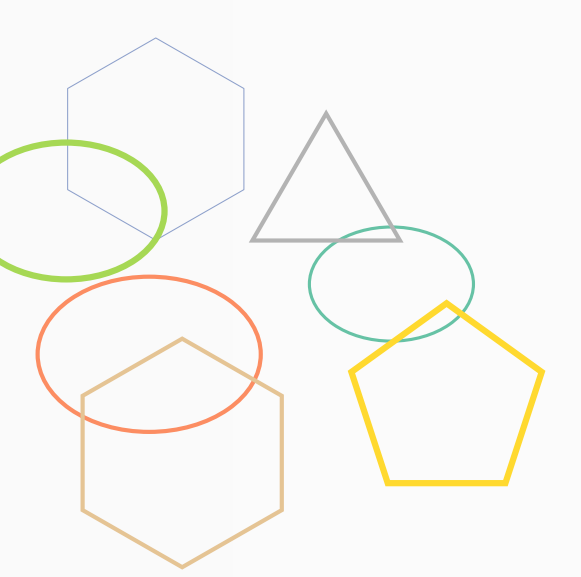[{"shape": "oval", "thickness": 1.5, "radius": 0.71, "center": [0.673, 0.507]}, {"shape": "oval", "thickness": 2, "radius": 0.96, "center": [0.257, 0.386]}, {"shape": "hexagon", "thickness": 0.5, "radius": 0.88, "center": [0.268, 0.758]}, {"shape": "oval", "thickness": 3, "radius": 0.85, "center": [0.114, 0.634]}, {"shape": "pentagon", "thickness": 3, "radius": 0.86, "center": [0.768, 0.302]}, {"shape": "hexagon", "thickness": 2, "radius": 0.99, "center": [0.313, 0.215]}, {"shape": "triangle", "thickness": 2, "radius": 0.73, "center": [0.561, 0.656]}]